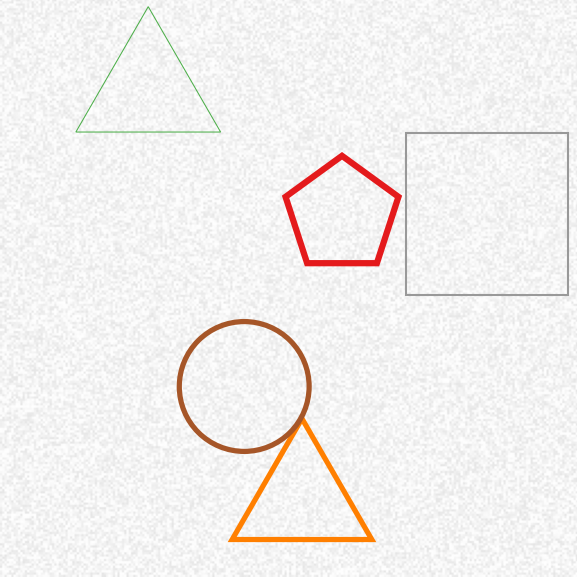[{"shape": "pentagon", "thickness": 3, "radius": 0.51, "center": [0.592, 0.627]}, {"shape": "triangle", "thickness": 0.5, "radius": 0.72, "center": [0.257, 0.843]}, {"shape": "triangle", "thickness": 2.5, "radius": 0.7, "center": [0.523, 0.135]}, {"shape": "circle", "thickness": 2.5, "radius": 0.56, "center": [0.423, 0.33]}, {"shape": "square", "thickness": 1, "radius": 0.7, "center": [0.843, 0.628]}]